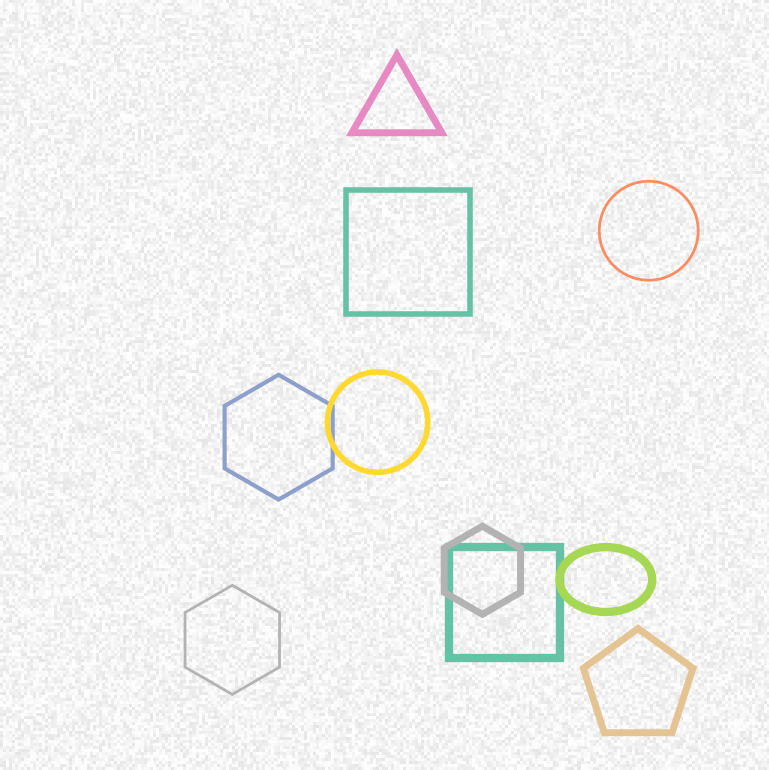[{"shape": "square", "thickness": 3, "radius": 0.36, "center": [0.655, 0.217]}, {"shape": "square", "thickness": 2, "radius": 0.4, "center": [0.53, 0.673]}, {"shape": "circle", "thickness": 1, "radius": 0.32, "center": [0.843, 0.7]}, {"shape": "hexagon", "thickness": 1.5, "radius": 0.41, "center": [0.362, 0.432]}, {"shape": "triangle", "thickness": 2.5, "radius": 0.34, "center": [0.515, 0.861]}, {"shape": "oval", "thickness": 3, "radius": 0.3, "center": [0.787, 0.247]}, {"shape": "circle", "thickness": 2, "radius": 0.33, "center": [0.49, 0.452]}, {"shape": "pentagon", "thickness": 2.5, "radius": 0.37, "center": [0.829, 0.109]}, {"shape": "hexagon", "thickness": 2.5, "radius": 0.29, "center": [0.626, 0.259]}, {"shape": "hexagon", "thickness": 1, "radius": 0.35, "center": [0.302, 0.169]}]